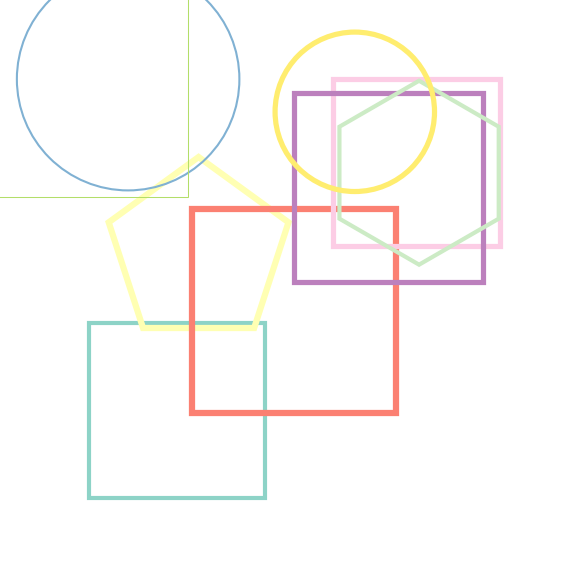[{"shape": "square", "thickness": 2, "radius": 0.76, "center": [0.307, 0.288]}, {"shape": "pentagon", "thickness": 3, "radius": 0.82, "center": [0.344, 0.564]}, {"shape": "square", "thickness": 3, "radius": 0.88, "center": [0.509, 0.46]}, {"shape": "circle", "thickness": 1, "radius": 0.96, "center": [0.222, 0.862]}, {"shape": "square", "thickness": 0.5, "radius": 0.95, "center": [0.136, 0.848]}, {"shape": "square", "thickness": 2.5, "radius": 0.72, "center": [0.721, 0.717]}, {"shape": "square", "thickness": 2.5, "radius": 0.82, "center": [0.673, 0.675]}, {"shape": "hexagon", "thickness": 2, "radius": 0.8, "center": [0.726, 0.7]}, {"shape": "circle", "thickness": 2.5, "radius": 0.69, "center": [0.614, 0.806]}]